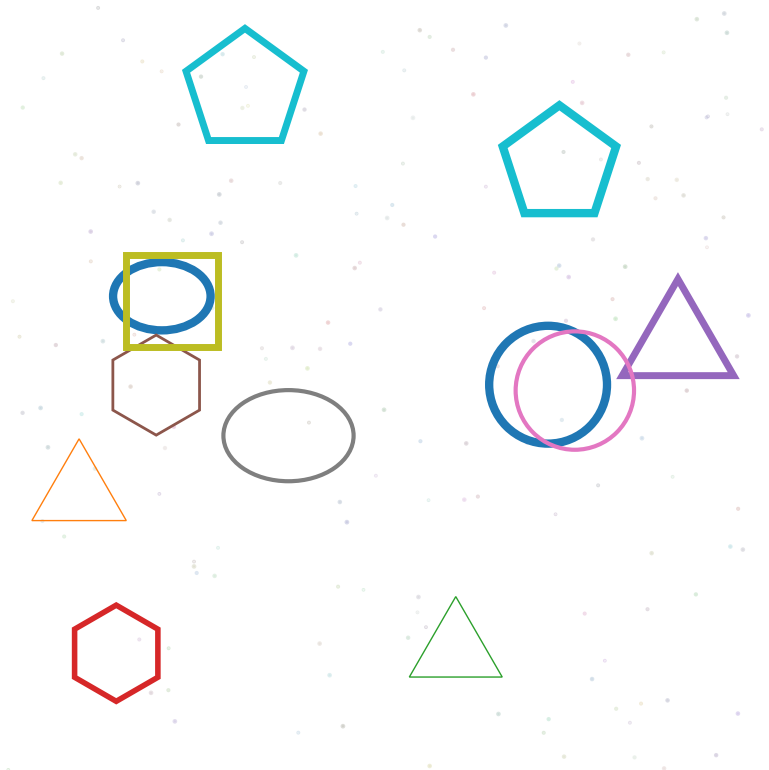[{"shape": "circle", "thickness": 3, "radius": 0.38, "center": [0.712, 0.5]}, {"shape": "oval", "thickness": 3, "radius": 0.32, "center": [0.21, 0.615]}, {"shape": "triangle", "thickness": 0.5, "radius": 0.35, "center": [0.103, 0.359]}, {"shape": "triangle", "thickness": 0.5, "radius": 0.35, "center": [0.592, 0.156]}, {"shape": "hexagon", "thickness": 2, "radius": 0.31, "center": [0.151, 0.152]}, {"shape": "triangle", "thickness": 2.5, "radius": 0.42, "center": [0.88, 0.554]}, {"shape": "hexagon", "thickness": 1, "radius": 0.32, "center": [0.203, 0.5]}, {"shape": "circle", "thickness": 1.5, "radius": 0.38, "center": [0.747, 0.493]}, {"shape": "oval", "thickness": 1.5, "radius": 0.42, "center": [0.375, 0.434]}, {"shape": "square", "thickness": 2.5, "radius": 0.3, "center": [0.223, 0.609]}, {"shape": "pentagon", "thickness": 2.5, "radius": 0.4, "center": [0.318, 0.883]}, {"shape": "pentagon", "thickness": 3, "radius": 0.39, "center": [0.727, 0.786]}]